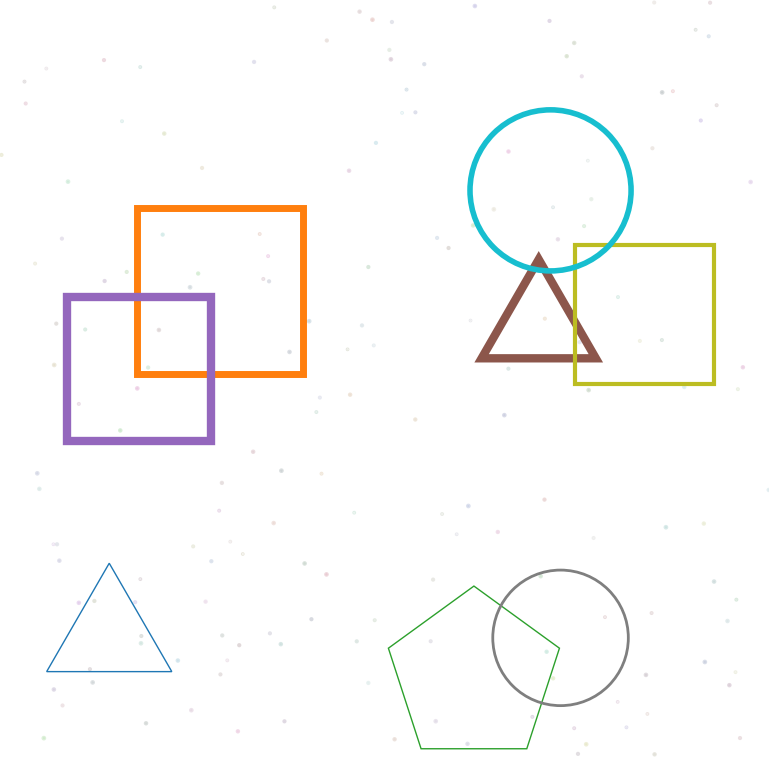[{"shape": "triangle", "thickness": 0.5, "radius": 0.47, "center": [0.142, 0.175]}, {"shape": "square", "thickness": 2.5, "radius": 0.54, "center": [0.285, 0.622]}, {"shape": "pentagon", "thickness": 0.5, "radius": 0.58, "center": [0.615, 0.122]}, {"shape": "square", "thickness": 3, "radius": 0.47, "center": [0.181, 0.521]}, {"shape": "triangle", "thickness": 3, "radius": 0.43, "center": [0.7, 0.577]}, {"shape": "circle", "thickness": 1, "radius": 0.44, "center": [0.728, 0.172]}, {"shape": "square", "thickness": 1.5, "radius": 0.45, "center": [0.837, 0.592]}, {"shape": "circle", "thickness": 2, "radius": 0.52, "center": [0.715, 0.753]}]